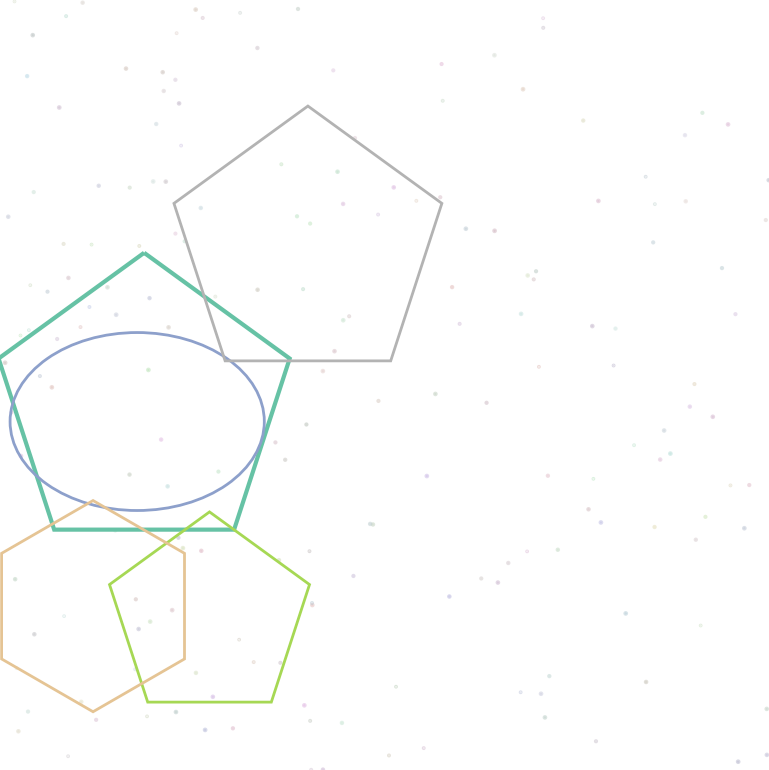[{"shape": "pentagon", "thickness": 1.5, "radius": 0.99, "center": [0.187, 0.473]}, {"shape": "oval", "thickness": 1, "radius": 0.83, "center": [0.178, 0.453]}, {"shape": "pentagon", "thickness": 1, "radius": 0.68, "center": [0.272, 0.199]}, {"shape": "hexagon", "thickness": 1, "radius": 0.69, "center": [0.121, 0.213]}, {"shape": "pentagon", "thickness": 1, "radius": 0.91, "center": [0.4, 0.679]}]